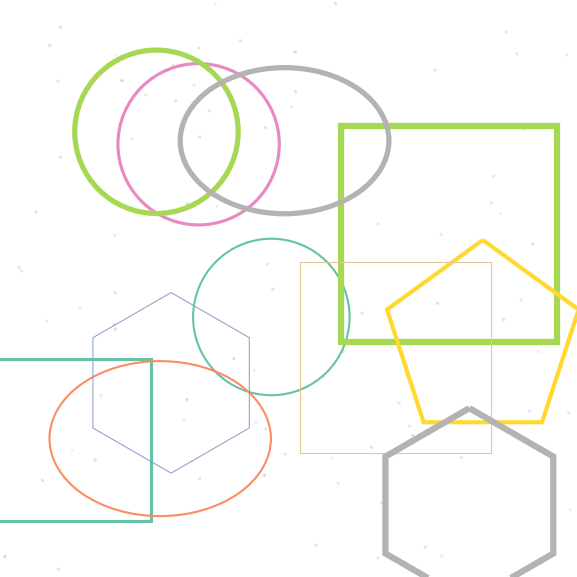[{"shape": "circle", "thickness": 1, "radius": 0.68, "center": [0.47, 0.45]}, {"shape": "square", "thickness": 1.5, "radius": 0.7, "center": [0.121, 0.238]}, {"shape": "oval", "thickness": 1, "radius": 0.96, "center": [0.277, 0.24]}, {"shape": "hexagon", "thickness": 0.5, "radius": 0.78, "center": [0.296, 0.336]}, {"shape": "circle", "thickness": 1.5, "radius": 0.7, "center": [0.344, 0.749]}, {"shape": "square", "thickness": 3, "radius": 0.94, "center": [0.778, 0.594]}, {"shape": "circle", "thickness": 2.5, "radius": 0.71, "center": [0.271, 0.771]}, {"shape": "pentagon", "thickness": 2, "radius": 0.87, "center": [0.836, 0.409]}, {"shape": "square", "thickness": 0.5, "radius": 0.83, "center": [0.685, 0.381]}, {"shape": "hexagon", "thickness": 3, "radius": 0.84, "center": [0.813, 0.125]}, {"shape": "oval", "thickness": 2.5, "radius": 0.9, "center": [0.493, 0.755]}]